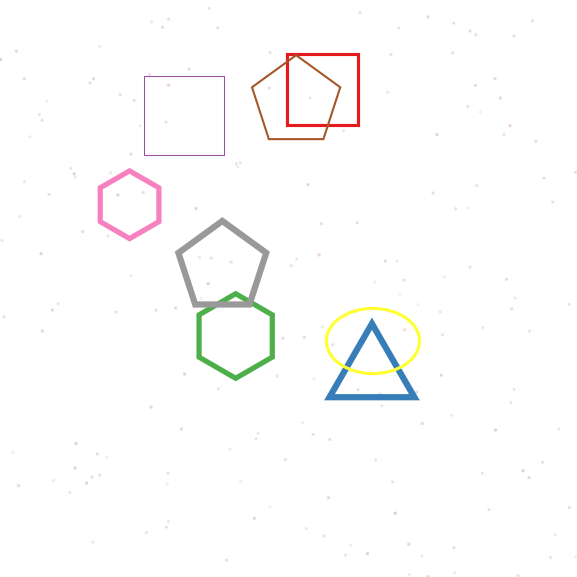[{"shape": "square", "thickness": 1.5, "radius": 0.3, "center": [0.558, 0.844]}, {"shape": "triangle", "thickness": 3, "radius": 0.42, "center": [0.644, 0.354]}, {"shape": "hexagon", "thickness": 2.5, "radius": 0.37, "center": [0.408, 0.417]}, {"shape": "square", "thickness": 0.5, "radius": 0.34, "center": [0.319, 0.799]}, {"shape": "oval", "thickness": 1.5, "radius": 0.4, "center": [0.646, 0.409]}, {"shape": "pentagon", "thickness": 1, "radius": 0.4, "center": [0.513, 0.823]}, {"shape": "hexagon", "thickness": 2.5, "radius": 0.29, "center": [0.224, 0.645]}, {"shape": "pentagon", "thickness": 3, "radius": 0.4, "center": [0.385, 0.537]}]